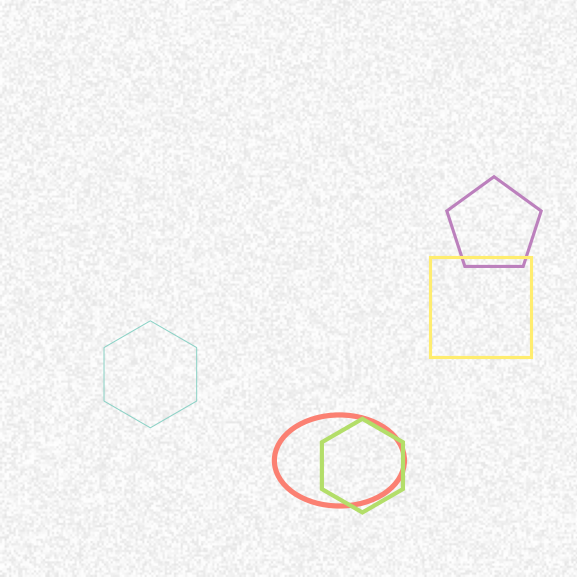[{"shape": "hexagon", "thickness": 0.5, "radius": 0.46, "center": [0.26, 0.351]}, {"shape": "oval", "thickness": 2.5, "radius": 0.56, "center": [0.588, 0.202]}, {"shape": "hexagon", "thickness": 2, "radius": 0.41, "center": [0.628, 0.193]}, {"shape": "pentagon", "thickness": 1.5, "radius": 0.43, "center": [0.855, 0.607]}, {"shape": "square", "thickness": 1.5, "radius": 0.44, "center": [0.832, 0.468]}]